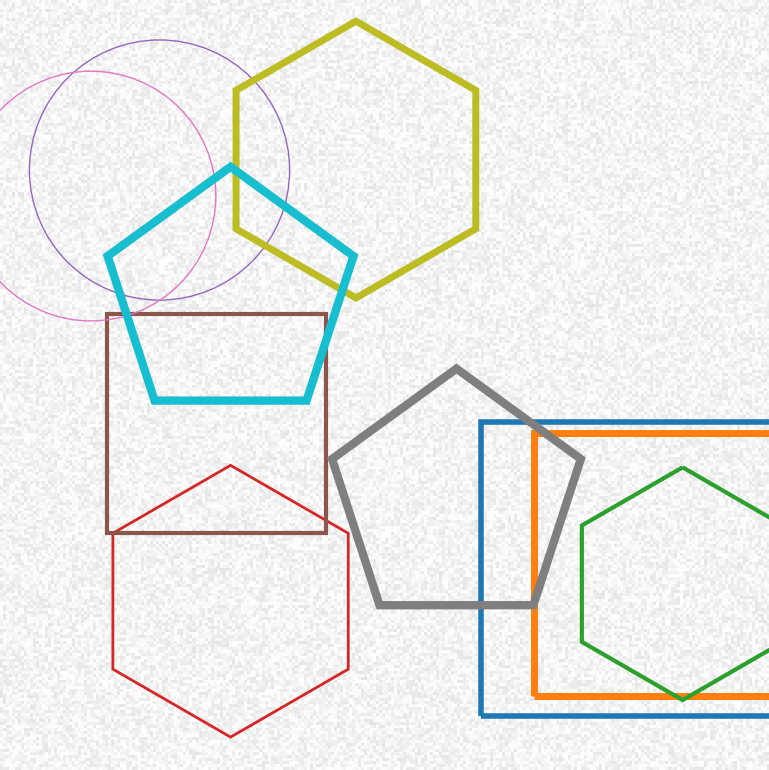[{"shape": "square", "thickness": 2, "radius": 0.95, "center": [0.815, 0.261]}, {"shape": "square", "thickness": 2.5, "radius": 0.85, "center": [0.864, 0.267]}, {"shape": "hexagon", "thickness": 1.5, "radius": 0.76, "center": [0.887, 0.242]}, {"shape": "hexagon", "thickness": 1, "radius": 0.88, "center": [0.299, 0.219]}, {"shape": "circle", "thickness": 0.5, "radius": 0.84, "center": [0.207, 0.779]}, {"shape": "square", "thickness": 1.5, "radius": 0.71, "center": [0.281, 0.45]}, {"shape": "circle", "thickness": 0.5, "radius": 0.81, "center": [0.118, 0.745]}, {"shape": "pentagon", "thickness": 3, "radius": 0.85, "center": [0.593, 0.351]}, {"shape": "hexagon", "thickness": 2.5, "radius": 0.9, "center": [0.462, 0.793]}, {"shape": "pentagon", "thickness": 3, "radius": 0.84, "center": [0.299, 0.616]}]